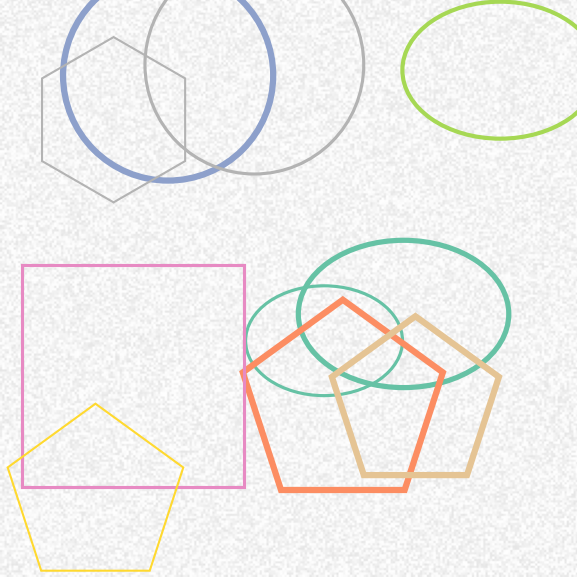[{"shape": "oval", "thickness": 1.5, "radius": 0.68, "center": [0.561, 0.409]}, {"shape": "oval", "thickness": 2.5, "radius": 0.91, "center": [0.699, 0.456]}, {"shape": "pentagon", "thickness": 3, "radius": 0.91, "center": [0.594, 0.298]}, {"shape": "circle", "thickness": 3, "radius": 0.91, "center": [0.291, 0.868]}, {"shape": "square", "thickness": 1.5, "radius": 0.96, "center": [0.231, 0.348]}, {"shape": "oval", "thickness": 2, "radius": 0.85, "center": [0.866, 0.878]}, {"shape": "pentagon", "thickness": 1, "radius": 0.8, "center": [0.165, 0.14]}, {"shape": "pentagon", "thickness": 3, "radius": 0.76, "center": [0.719, 0.299]}, {"shape": "circle", "thickness": 1.5, "radius": 0.95, "center": [0.44, 0.887]}, {"shape": "hexagon", "thickness": 1, "radius": 0.72, "center": [0.197, 0.792]}]